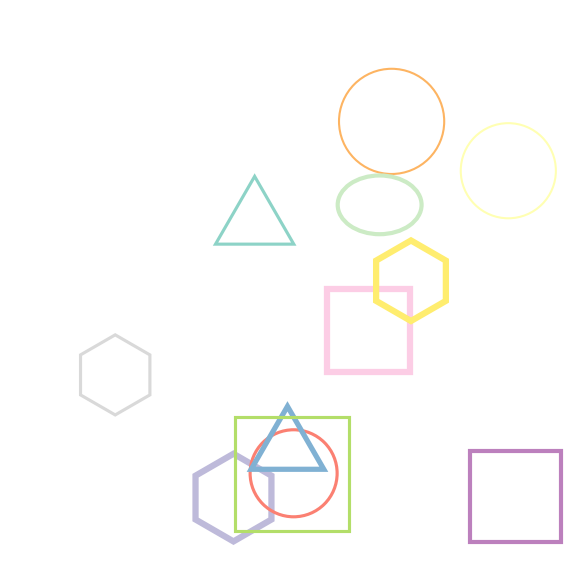[{"shape": "triangle", "thickness": 1.5, "radius": 0.39, "center": [0.441, 0.615]}, {"shape": "circle", "thickness": 1, "radius": 0.41, "center": [0.88, 0.704]}, {"shape": "hexagon", "thickness": 3, "radius": 0.38, "center": [0.404, 0.138]}, {"shape": "circle", "thickness": 1.5, "radius": 0.38, "center": [0.508, 0.18]}, {"shape": "triangle", "thickness": 2.5, "radius": 0.36, "center": [0.498, 0.223]}, {"shape": "circle", "thickness": 1, "radius": 0.46, "center": [0.678, 0.789]}, {"shape": "square", "thickness": 1.5, "radius": 0.49, "center": [0.505, 0.178]}, {"shape": "square", "thickness": 3, "radius": 0.36, "center": [0.639, 0.427]}, {"shape": "hexagon", "thickness": 1.5, "radius": 0.35, "center": [0.2, 0.35]}, {"shape": "square", "thickness": 2, "radius": 0.39, "center": [0.893, 0.14]}, {"shape": "oval", "thickness": 2, "radius": 0.36, "center": [0.657, 0.644]}, {"shape": "hexagon", "thickness": 3, "radius": 0.35, "center": [0.712, 0.513]}]